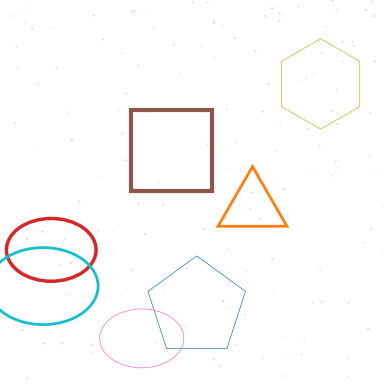[{"shape": "pentagon", "thickness": 0.5, "radius": 0.67, "center": [0.511, 0.202]}, {"shape": "triangle", "thickness": 2, "radius": 0.52, "center": [0.656, 0.464]}, {"shape": "oval", "thickness": 2.5, "radius": 0.58, "center": [0.133, 0.351]}, {"shape": "square", "thickness": 3, "radius": 0.53, "center": [0.445, 0.609]}, {"shape": "oval", "thickness": 0.5, "radius": 0.55, "center": [0.368, 0.121]}, {"shape": "hexagon", "thickness": 0.5, "radius": 0.59, "center": [0.833, 0.782]}, {"shape": "oval", "thickness": 2, "radius": 0.71, "center": [0.112, 0.257]}]